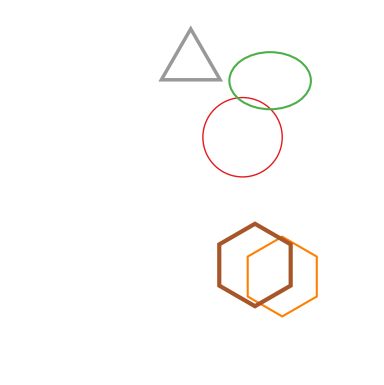[{"shape": "circle", "thickness": 1, "radius": 0.52, "center": [0.63, 0.644]}, {"shape": "oval", "thickness": 1.5, "radius": 0.53, "center": [0.702, 0.79]}, {"shape": "hexagon", "thickness": 1.5, "radius": 0.52, "center": [0.733, 0.282]}, {"shape": "hexagon", "thickness": 3, "radius": 0.54, "center": [0.662, 0.312]}, {"shape": "triangle", "thickness": 2.5, "radius": 0.44, "center": [0.495, 0.837]}]